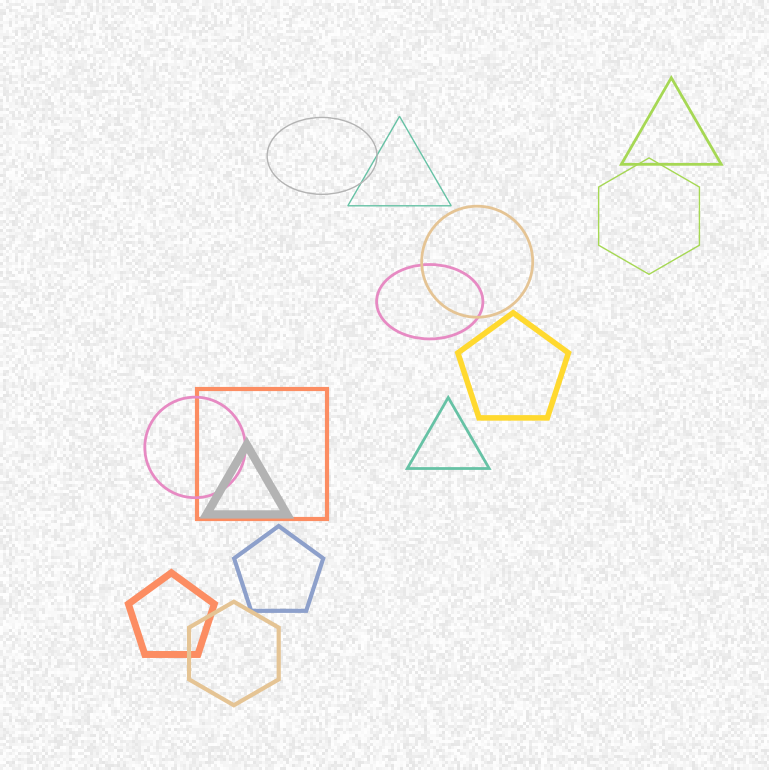[{"shape": "triangle", "thickness": 0.5, "radius": 0.39, "center": [0.519, 0.771]}, {"shape": "triangle", "thickness": 1, "radius": 0.31, "center": [0.582, 0.422]}, {"shape": "square", "thickness": 1.5, "radius": 0.42, "center": [0.341, 0.41]}, {"shape": "pentagon", "thickness": 2.5, "radius": 0.29, "center": [0.223, 0.197]}, {"shape": "pentagon", "thickness": 1.5, "radius": 0.3, "center": [0.362, 0.256]}, {"shape": "oval", "thickness": 1, "radius": 0.35, "center": [0.558, 0.608]}, {"shape": "circle", "thickness": 1, "radius": 0.33, "center": [0.253, 0.419]}, {"shape": "triangle", "thickness": 1, "radius": 0.37, "center": [0.872, 0.824]}, {"shape": "hexagon", "thickness": 0.5, "radius": 0.38, "center": [0.843, 0.719]}, {"shape": "pentagon", "thickness": 2, "radius": 0.38, "center": [0.666, 0.518]}, {"shape": "circle", "thickness": 1, "radius": 0.36, "center": [0.62, 0.66]}, {"shape": "hexagon", "thickness": 1.5, "radius": 0.34, "center": [0.304, 0.151]}, {"shape": "oval", "thickness": 0.5, "radius": 0.36, "center": [0.418, 0.798]}, {"shape": "triangle", "thickness": 3, "radius": 0.3, "center": [0.32, 0.362]}]